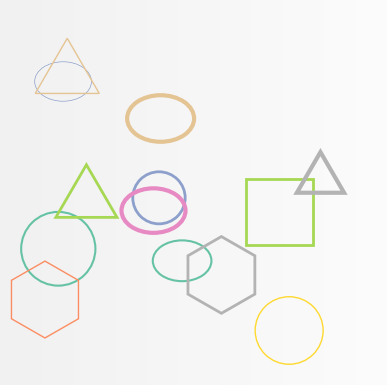[{"shape": "circle", "thickness": 1.5, "radius": 0.48, "center": [0.15, 0.354]}, {"shape": "oval", "thickness": 1.5, "radius": 0.38, "center": [0.47, 0.323]}, {"shape": "hexagon", "thickness": 1, "radius": 0.5, "center": [0.116, 0.222]}, {"shape": "circle", "thickness": 2, "radius": 0.34, "center": [0.41, 0.486]}, {"shape": "oval", "thickness": 0.5, "radius": 0.37, "center": [0.163, 0.788]}, {"shape": "oval", "thickness": 3, "radius": 0.41, "center": [0.396, 0.453]}, {"shape": "square", "thickness": 2, "radius": 0.43, "center": [0.72, 0.449]}, {"shape": "triangle", "thickness": 2, "radius": 0.46, "center": [0.223, 0.481]}, {"shape": "circle", "thickness": 1, "radius": 0.44, "center": [0.746, 0.142]}, {"shape": "oval", "thickness": 3, "radius": 0.43, "center": [0.414, 0.692]}, {"shape": "triangle", "thickness": 1, "radius": 0.48, "center": [0.174, 0.805]}, {"shape": "triangle", "thickness": 3, "radius": 0.35, "center": [0.827, 0.535]}, {"shape": "hexagon", "thickness": 2, "radius": 0.5, "center": [0.571, 0.286]}]